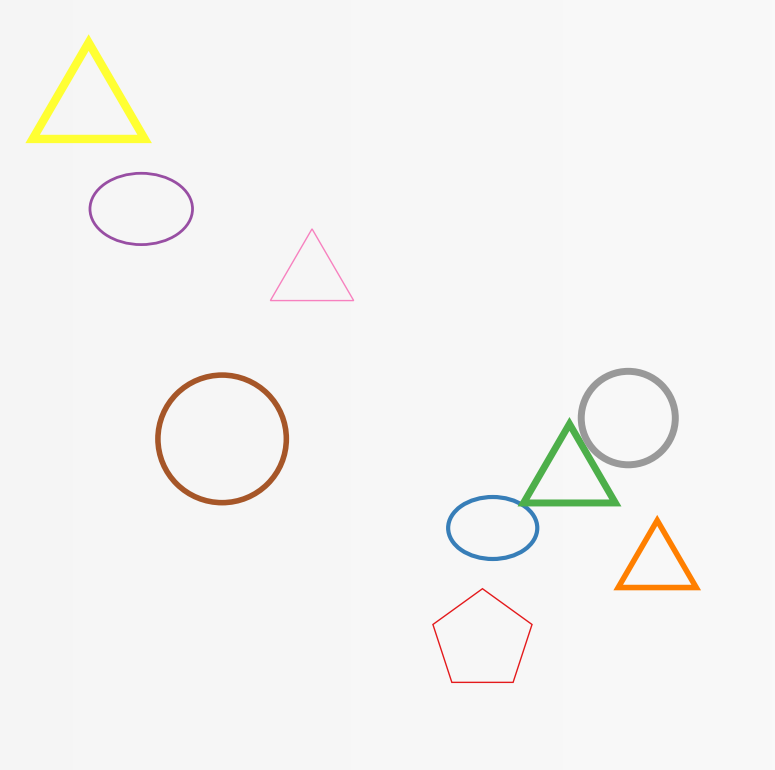[{"shape": "pentagon", "thickness": 0.5, "radius": 0.34, "center": [0.623, 0.168]}, {"shape": "oval", "thickness": 1.5, "radius": 0.29, "center": [0.636, 0.314]}, {"shape": "triangle", "thickness": 2.5, "radius": 0.34, "center": [0.735, 0.381]}, {"shape": "oval", "thickness": 1, "radius": 0.33, "center": [0.182, 0.729]}, {"shape": "triangle", "thickness": 2, "radius": 0.29, "center": [0.848, 0.266]}, {"shape": "triangle", "thickness": 3, "radius": 0.42, "center": [0.114, 0.861]}, {"shape": "circle", "thickness": 2, "radius": 0.41, "center": [0.287, 0.43]}, {"shape": "triangle", "thickness": 0.5, "radius": 0.31, "center": [0.403, 0.641]}, {"shape": "circle", "thickness": 2.5, "radius": 0.3, "center": [0.811, 0.457]}]